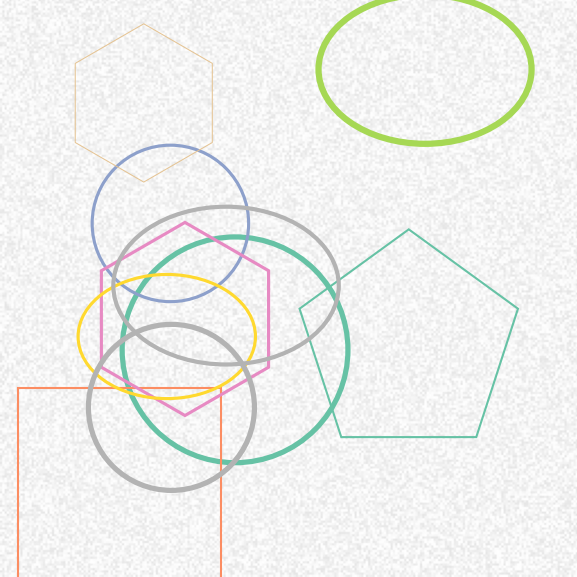[{"shape": "circle", "thickness": 2.5, "radius": 0.98, "center": [0.407, 0.393]}, {"shape": "pentagon", "thickness": 1, "radius": 0.99, "center": [0.708, 0.403]}, {"shape": "square", "thickness": 1, "radius": 0.88, "center": [0.207, 0.152]}, {"shape": "circle", "thickness": 1.5, "radius": 0.68, "center": [0.295, 0.612]}, {"shape": "hexagon", "thickness": 1.5, "radius": 0.84, "center": [0.32, 0.447]}, {"shape": "oval", "thickness": 3, "radius": 0.92, "center": [0.736, 0.879]}, {"shape": "oval", "thickness": 1.5, "radius": 0.77, "center": [0.289, 0.416]}, {"shape": "hexagon", "thickness": 0.5, "radius": 0.69, "center": [0.249, 0.821]}, {"shape": "circle", "thickness": 2.5, "radius": 0.72, "center": [0.297, 0.294]}, {"shape": "oval", "thickness": 2, "radius": 0.98, "center": [0.391, 0.505]}]